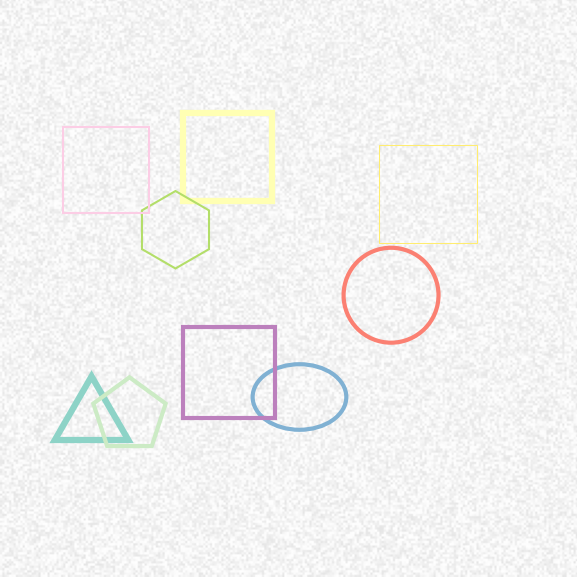[{"shape": "triangle", "thickness": 3, "radius": 0.37, "center": [0.159, 0.274]}, {"shape": "square", "thickness": 3, "radius": 0.38, "center": [0.394, 0.727]}, {"shape": "circle", "thickness": 2, "radius": 0.41, "center": [0.677, 0.488]}, {"shape": "oval", "thickness": 2, "radius": 0.41, "center": [0.519, 0.312]}, {"shape": "hexagon", "thickness": 1, "radius": 0.34, "center": [0.304, 0.601]}, {"shape": "square", "thickness": 1, "radius": 0.37, "center": [0.184, 0.704]}, {"shape": "square", "thickness": 2, "radius": 0.39, "center": [0.397, 0.353]}, {"shape": "pentagon", "thickness": 2, "radius": 0.33, "center": [0.224, 0.28]}, {"shape": "square", "thickness": 0.5, "radius": 0.42, "center": [0.742, 0.663]}]